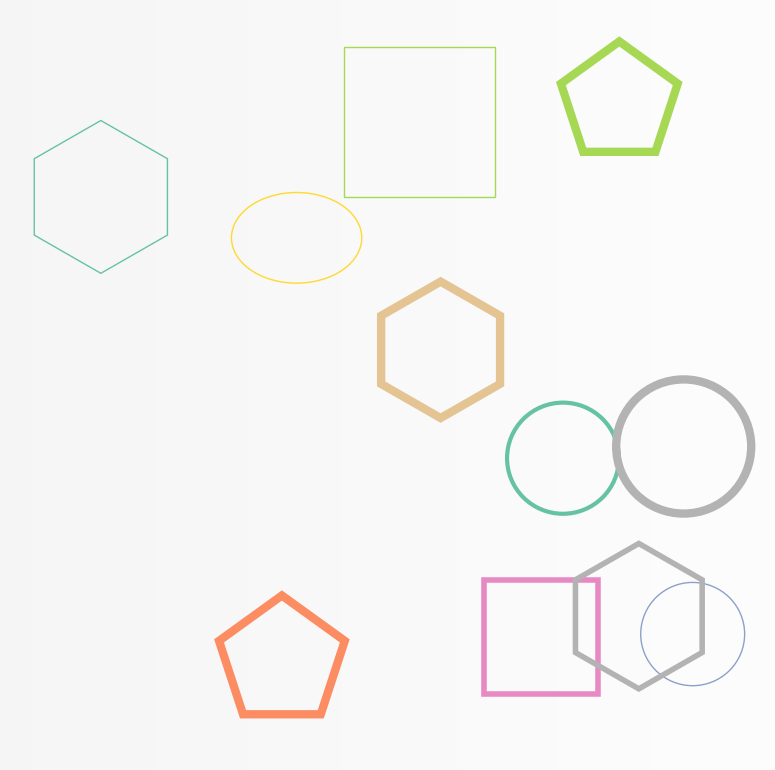[{"shape": "hexagon", "thickness": 0.5, "radius": 0.5, "center": [0.13, 0.744]}, {"shape": "circle", "thickness": 1.5, "radius": 0.36, "center": [0.726, 0.405]}, {"shape": "pentagon", "thickness": 3, "radius": 0.43, "center": [0.364, 0.141]}, {"shape": "circle", "thickness": 0.5, "radius": 0.34, "center": [0.894, 0.177]}, {"shape": "square", "thickness": 2, "radius": 0.37, "center": [0.698, 0.173]}, {"shape": "pentagon", "thickness": 3, "radius": 0.4, "center": [0.799, 0.867]}, {"shape": "square", "thickness": 0.5, "radius": 0.49, "center": [0.541, 0.842]}, {"shape": "oval", "thickness": 0.5, "radius": 0.42, "center": [0.383, 0.691]}, {"shape": "hexagon", "thickness": 3, "radius": 0.44, "center": [0.569, 0.546]}, {"shape": "circle", "thickness": 3, "radius": 0.44, "center": [0.882, 0.42]}, {"shape": "hexagon", "thickness": 2, "radius": 0.47, "center": [0.824, 0.2]}]